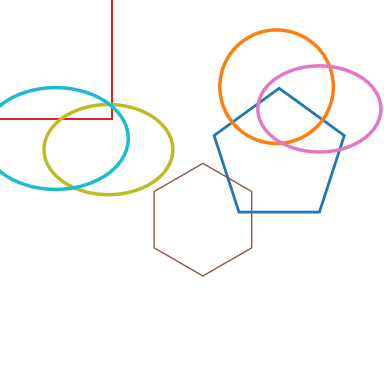[{"shape": "pentagon", "thickness": 2, "radius": 0.89, "center": [0.725, 0.593]}, {"shape": "circle", "thickness": 2.5, "radius": 0.74, "center": [0.718, 0.775]}, {"shape": "square", "thickness": 1.5, "radius": 0.82, "center": [0.126, 0.855]}, {"shape": "hexagon", "thickness": 1, "radius": 0.73, "center": [0.527, 0.429]}, {"shape": "oval", "thickness": 2.5, "radius": 0.8, "center": [0.83, 0.717]}, {"shape": "oval", "thickness": 2.5, "radius": 0.84, "center": [0.282, 0.611]}, {"shape": "oval", "thickness": 2.5, "radius": 0.94, "center": [0.144, 0.64]}]